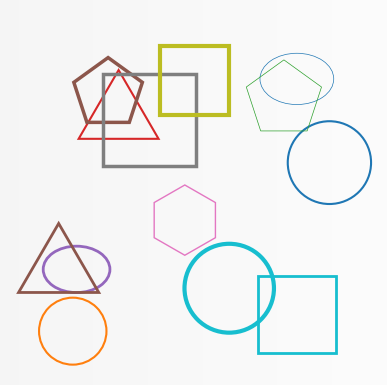[{"shape": "circle", "thickness": 1.5, "radius": 0.54, "center": [0.85, 0.578]}, {"shape": "oval", "thickness": 0.5, "radius": 0.48, "center": [0.766, 0.795]}, {"shape": "circle", "thickness": 1.5, "radius": 0.43, "center": [0.188, 0.14]}, {"shape": "pentagon", "thickness": 0.5, "radius": 0.51, "center": [0.733, 0.742]}, {"shape": "triangle", "thickness": 1.5, "radius": 0.6, "center": [0.306, 0.699]}, {"shape": "oval", "thickness": 2, "radius": 0.43, "center": [0.198, 0.3]}, {"shape": "pentagon", "thickness": 2.5, "radius": 0.46, "center": [0.279, 0.757]}, {"shape": "triangle", "thickness": 2, "radius": 0.6, "center": [0.151, 0.3]}, {"shape": "hexagon", "thickness": 1, "radius": 0.46, "center": [0.477, 0.428]}, {"shape": "square", "thickness": 2.5, "radius": 0.6, "center": [0.386, 0.687]}, {"shape": "square", "thickness": 3, "radius": 0.45, "center": [0.501, 0.79]}, {"shape": "square", "thickness": 2, "radius": 0.5, "center": [0.767, 0.183]}, {"shape": "circle", "thickness": 3, "radius": 0.58, "center": [0.592, 0.251]}]